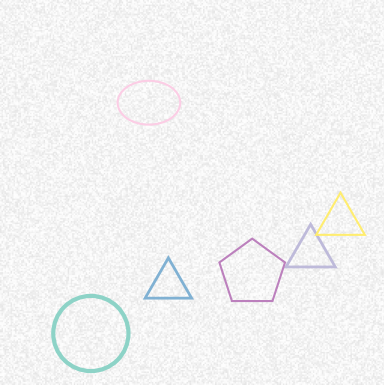[{"shape": "circle", "thickness": 3, "radius": 0.49, "center": [0.236, 0.134]}, {"shape": "triangle", "thickness": 2, "radius": 0.37, "center": [0.807, 0.344]}, {"shape": "triangle", "thickness": 2, "radius": 0.35, "center": [0.437, 0.26]}, {"shape": "oval", "thickness": 1.5, "radius": 0.41, "center": [0.387, 0.733]}, {"shape": "pentagon", "thickness": 1.5, "radius": 0.45, "center": [0.655, 0.291]}, {"shape": "triangle", "thickness": 1.5, "radius": 0.37, "center": [0.884, 0.427]}]